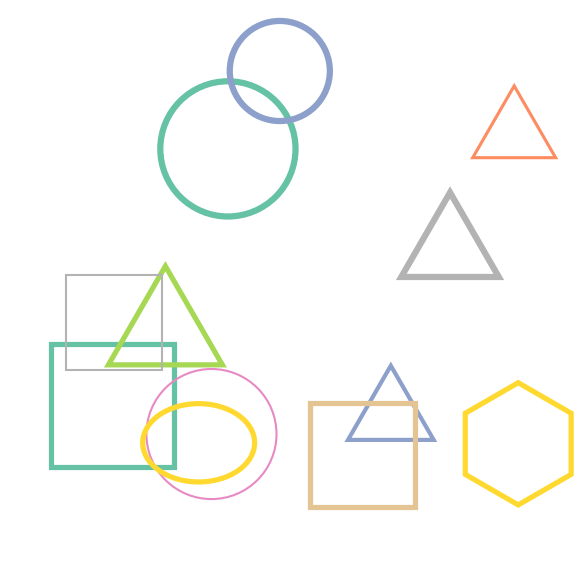[{"shape": "circle", "thickness": 3, "radius": 0.59, "center": [0.395, 0.741]}, {"shape": "square", "thickness": 2.5, "radius": 0.53, "center": [0.195, 0.297]}, {"shape": "triangle", "thickness": 1.5, "radius": 0.41, "center": [0.89, 0.768]}, {"shape": "triangle", "thickness": 2, "radius": 0.43, "center": [0.677, 0.28]}, {"shape": "circle", "thickness": 3, "radius": 0.43, "center": [0.485, 0.876]}, {"shape": "circle", "thickness": 1, "radius": 0.56, "center": [0.366, 0.248]}, {"shape": "triangle", "thickness": 2.5, "radius": 0.57, "center": [0.286, 0.424]}, {"shape": "oval", "thickness": 2.5, "radius": 0.48, "center": [0.344, 0.232]}, {"shape": "hexagon", "thickness": 2.5, "radius": 0.53, "center": [0.897, 0.231]}, {"shape": "square", "thickness": 2.5, "radius": 0.45, "center": [0.628, 0.211]}, {"shape": "triangle", "thickness": 3, "radius": 0.49, "center": [0.779, 0.568]}, {"shape": "square", "thickness": 1, "radius": 0.41, "center": [0.197, 0.441]}]